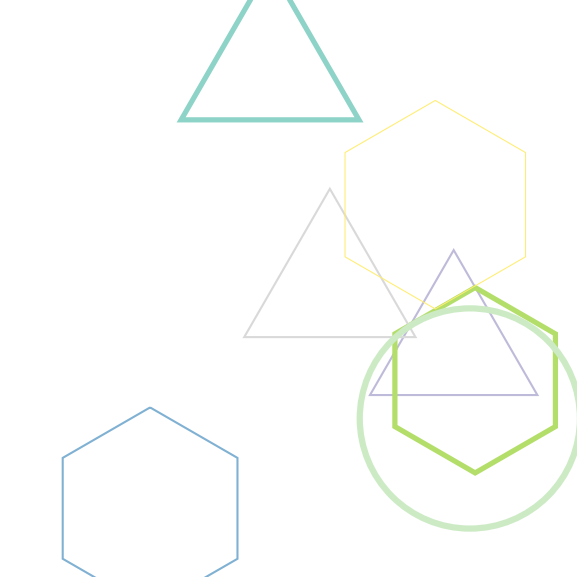[{"shape": "triangle", "thickness": 2.5, "radius": 0.89, "center": [0.468, 0.881]}, {"shape": "triangle", "thickness": 1, "radius": 0.84, "center": [0.786, 0.399]}, {"shape": "hexagon", "thickness": 1, "radius": 0.87, "center": [0.26, 0.119]}, {"shape": "hexagon", "thickness": 2.5, "radius": 0.8, "center": [0.823, 0.341]}, {"shape": "triangle", "thickness": 1, "radius": 0.86, "center": [0.571, 0.501]}, {"shape": "circle", "thickness": 3, "radius": 0.95, "center": [0.814, 0.274]}, {"shape": "hexagon", "thickness": 0.5, "radius": 0.9, "center": [0.754, 0.645]}]